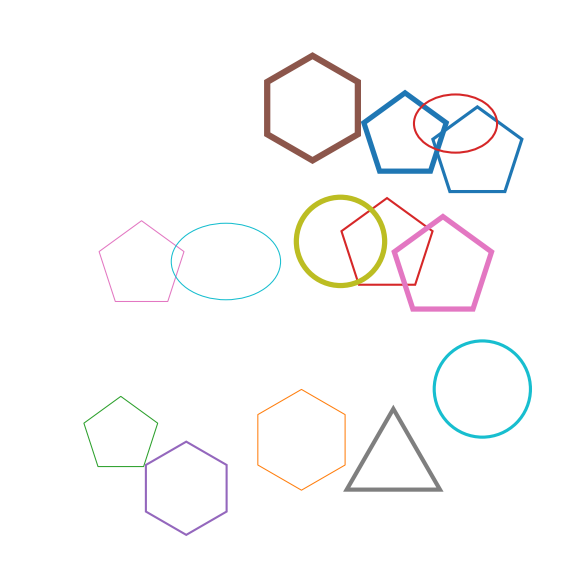[{"shape": "pentagon", "thickness": 1.5, "radius": 0.41, "center": [0.827, 0.733]}, {"shape": "pentagon", "thickness": 2.5, "radius": 0.37, "center": [0.701, 0.763]}, {"shape": "hexagon", "thickness": 0.5, "radius": 0.44, "center": [0.522, 0.238]}, {"shape": "pentagon", "thickness": 0.5, "radius": 0.34, "center": [0.209, 0.246]}, {"shape": "oval", "thickness": 1, "radius": 0.36, "center": [0.789, 0.785]}, {"shape": "pentagon", "thickness": 1, "radius": 0.41, "center": [0.67, 0.573]}, {"shape": "hexagon", "thickness": 1, "radius": 0.4, "center": [0.323, 0.154]}, {"shape": "hexagon", "thickness": 3, "radius": 0.45, "center": [0.541, 0.812]}, {"shape": "pentagon", "thickness": 0.5, "radius": 0.39, "center": [0.245, 0.54]}, {"shape": "pentagon", "thickness": 2.5, "radius": 0.44, "center": [0.767, 0.536]}, {"shape": "triangle", "thickness": 2, "radius": 0.47, "center": [0.681, 0.198]}, {"shape": "circle", "thickness": 2.5, "radius": 0.38, "center": [0.59, 0.581]}, {"shape": "oval", "thickness": 0.5, "radius": 0.47, "center": [0.391, 0.546]}, {"shape": "circle", "thickness": 1.5, "radius": 0.42, "center": [0.835, 0.325]}]